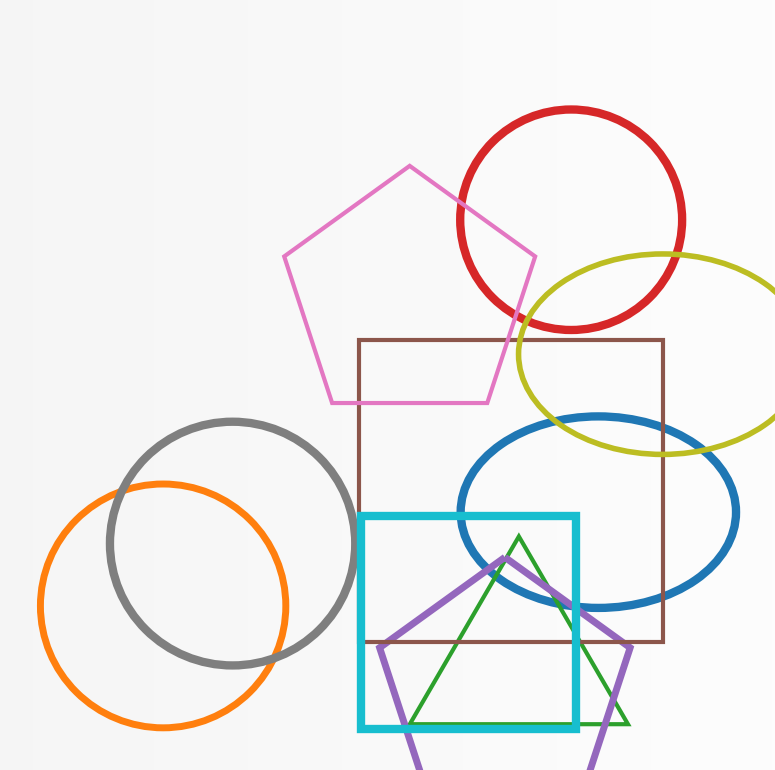[{"shape": "oval", "thickness": 3, "radius": 0.89, "center": [0.772, 0.335]}, {"shape": "circle", "thickness": 2.5, "radius": 0.79, "center": [0.21, 0.213]}, {"shape": "triangle", "thickness": 1.5, "radius": 0.81, "center": [0.67, 0.141]}, {"shape": "circle", "thickness": 3, "radius": 0.72, "center": [0.737, 0.715]}, {"shape": "pentagon", "thickness": 2.5, "radius": 0.85, "center": [0.651, 0.106]}, {"shape": "square", "thickness": 1.5, "radius": 0.98, "center": [0.659, 0.362]}, {"shape": "pentagon", "thickness": 1.5, "radius": 0.85, "center": [0.529, 0.614]}, {"shape": "circle", "thickness": 3, "radius": 0.79, "center": [0.3, 0.294]}, {"shape": "oval", "thickness": 2, "radius": 0.93, "center": [0.855, 0.54]}, {"shape": "square", "thickness": 3, "radius": 0.69, "center": [0.605, 0.191]}]